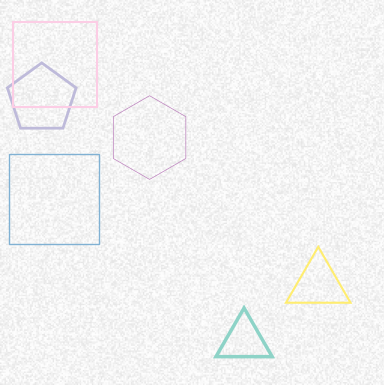[{"shape": "triangle", "thickness": 2.5, "radius": 0.42, "center": [0.634, 0.116]}, {"shape": "pentagon", "thickness": 2, "radius": 0.47, "center": [0.108, 0.743]}, {"shape": "square", "thickness": 1, "radius": 0.59, "center": [0.14, 0.484]}, {"shape": "square", "thickness": 1.5, "radius": 0.55, "center": [0.142, 0.833]}, {"shape": "hexagon", "thickness": 0.5, "radius": 0.54, "center": [0.389, 0.643]}, {"shape": "triangle", "thickness": 1.5, "radius": 0.48, "center": [0.827, 0.262]}]